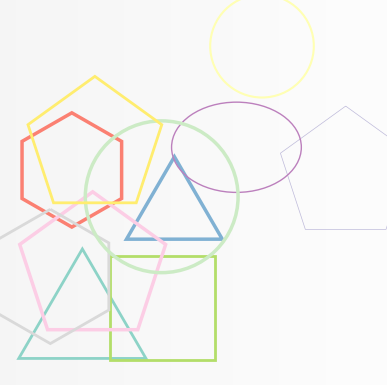[{"shape": "triangle", "thickness": 2, "radius": 0.95, "center": [0.213, 0.164]}, {"shape": "circle", "thickness": 1.5, "radius": 0.67, "center": [0.676, 0.88]}, {"shape": "pentagon", "thickness": 0.5, "radius": 0.89, "center": [0.892, 0.547]}, {"shape": "hexagon", "thickness": 2.5, "radius": 0.74, "center": [0.185, 0.559]}, {"shape": "triangle", "thickness": 2.5, "radius": 0.71, "center": [0.45, 0.45]}, {"shape": "square", "thickness": 2, "radius": 0.67, "center": [0.419, 0.199]}, {"shape": "pentagon", "thickness": 2.5, "radius": 0.99, "center": [0.239, 0.304]}, {"shape": "hexagon", "thickness": 2, "radius": 0.87, "center": [0.13, 0.282]}, {"shape": "oval", "thickness": 1, "radius": 0.84, "center": [0.61, 0.617]}, {"shape": "circle", "thickness": 2.5, "radius": 0.99, "center": [0.417, 0.489]}, {"shape": "pentagon", "thickness": 2, "radius": 0.91, "center": [0.245, 0.62]}]